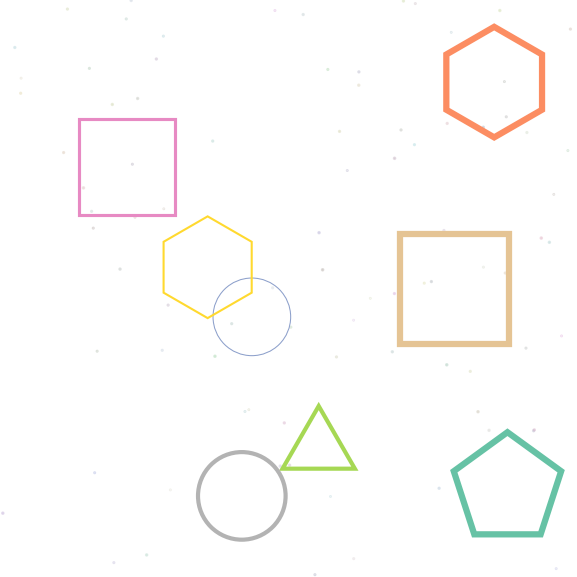[{"shape": "pentagon", "thickness": 3, "radius": 0.49, "center": [0.879, 0.153]}, {"shape": "hexagon", "thickness": 3, "radius": 0.48, "center": [0.856, 0.857]}, {"shape": "circle", "thickness": 0.5, "radius": 0.34, "center": [0.436, 0.45]}, {"shape": "square", "thickness": 1.5, "radius": 0.42, "center": [0.22, 0.711]}, {"shape": "triangle", "thickness": 2, "radius": 0.36, "center": [0.552, 0.224]}, {"shape": "hexagon", "thickness": 1, "radius": 0.44, "center": [0.36, 0.536]}, {"shape": "square", "thickness": 3, "radius": 0.48, "center": [0.787, 0.499]}, {"shape": "circle", "thickness": 2, "radius": 0.38, "center": [0.419, 0.14]}]